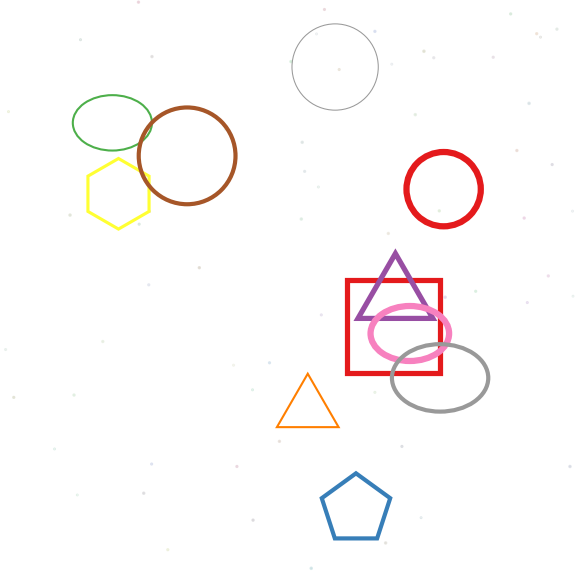[{"shape": "circle", "thickness": 3, "radius": 0.32, "center": [0.768, 0.672]}, {"shape": "square", "thickness": 2.5, "radius": 0.4, "center": [0.681, 0.434]}, {"shape": "pentagon", "thickness": 2, "radius": 0.31, "center": [0.616, 0.117]}, {"shape": "oval", "thickness": 1, "radius": 0.34, "center": [0.195, 0.786]}, {"shape": "triangle", "thickness": 2.5, "radius": 0.37, "center": [0.685, 0.485]}, {"shape": "triangle", "thickness": 1, "radius": 0.31, "center": [0.533, 0.29]}, {"shape": "hexagon", "thickness": 1.5, "radius": 0.31, "center": [0.205, 0.664]}, {"shape": "circle", "thickness": 2, "radius": 0.42, "center": [0.324, 0.729]}, {"shape": "oval", "thickness": 3, "radius": 0.34, "center": [0.71, 0.422]}, {"shape": "circle", "thickness": 0.5, "radius": 0.37, "center": [0.58, 0.883]}, {"shape": "oval", "thickness": 2, "radius": 0.42, "center": [0.762, 0.345]}]